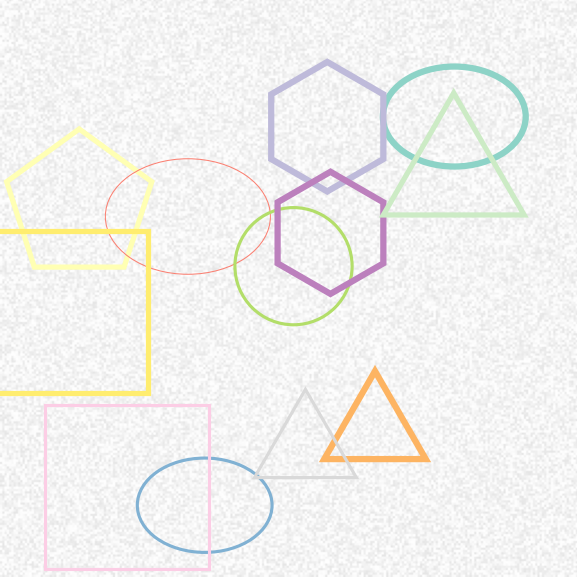[{"shape": "oval", "thickness": 3, "radius": 0.62, "center": [0.787, 0.797]}, {"shape": "pentagon", "thickness": 2.5, "radius": 0.66, "center": [0.137, 0.644]}, {"shape": "hexagon", "thickness": 3, "radius": 0.56, "center": [0.567, 0.78]}, {"shape": "oval", "thickness": 0.5, "radius": 0.71, "center": [0.325, 0.624]}, {"shape": "oval", "thickness": 1.5, "radius": 0.58, "center": [0.354, 0.124]}, {"shape": "triangle", "thickness": 3, "radius": 0.51, "center": [0.649, 0.255]}, {"shape": "circle", "thickness": 1.5, "radius": 0.51, "center": [0.508, 0.538]}, {"shape": "square", "thickness": 1.5, "radius": 0.71, "center": [0.219, 0.156]}, {"shape": "triangle", "thickness": 1.5, "radius": 0.51, "center": [0.529, 0.223]}, {"shape": "hexagon", "thickness": 3, "radius": 0.53, "center": [0.572, 0.596]}, {"shape": "triangle", "thickness": 2.5, "radius": 0.7, "center": [0.786, 0.697]}, {"shape": "square", "thickness": 2.5, "radius": 0.7, "center": [0.116, 0.459]}]